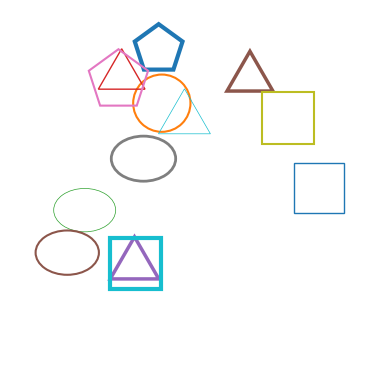[{"shape": "pentagon", "thickness": 3, "radius": 0.33, "center": [0.412, 0.872]}, {"shape": "square", "thickness": 1, "radius": 0.33, "center": [0.828, 0.512]}, {"shape": "circle", "thickness": 1.5, "radius": 0.37, "center": [0.42, 0.732]}, {"shape": "oval", "thickness": 0.5, "radius": 0.4, "center": [0.22, 0.454]}, {"shape": "triangle", "thickness": 1, "radius": 0.35, "center": [0.316, 0.803]}, {"shape": "triangle", "thickness": 2.5, "radius": 0.36, "center": [0.349, 0.312]}, {"shape": "triangle", "thickness": 2.5, "radius": 0.34, "center": [0.649, 0.798]}, {"shape": "oval", "thickness": 1.5, "radius": 0.41, "center": [0.175, 0.344]}, {"shape": "pentagon", "thickness": 1.5, "radius": 0.4, "center": [0.308, 0.791]}, {"shape": "oval", "thickness": 2, "radius": 0.42, "center": [0.373, 0.588]}, {"shape": "square", "thickness": 1.5, "radius": 0.34, "center": [0.748, 0.693]}, {"shape": "triangle", "thickness": 0.5, "radius": 0.39, "center": [0.479, 0.691]}, {"shape": "square", "thickness": 3, "radius": 0.33, "center": [0.353, 0.316]}]